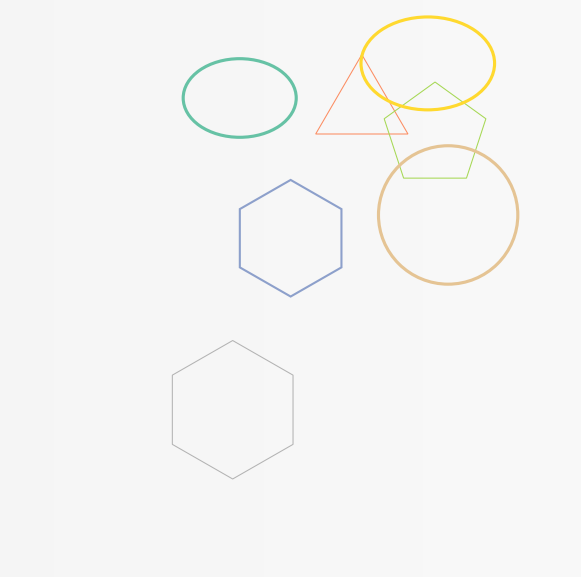[{"shape": "oval", "thickness": 1.5, "radius": 0.49, "center": [0.412, 0.829]}, {"shape": "triangle", "thickness": 0.5, "radius": 0.46, "center": [0.622, 0.813]}, {"shape": "hexagon", "thickness": 1, "radius": 0.5, "center": [0.5, 0.587]}, {"shape": "pentagon", "thickness": 0.5, "radius": 0.46, "center": [0.748, 0.765]}, {"shape": "oval", "thickness": 1.5, "radius": 0.57, "center": [0.736, 0.889]}, {"shape": "circle", "thickness": 1.5, "radius": 0.6, "center": [0.771, 0.627]}, {"shape": "hexagon", "thickness": 0.5, "radius": 0.6, "center": [0.4, 0.29]}]